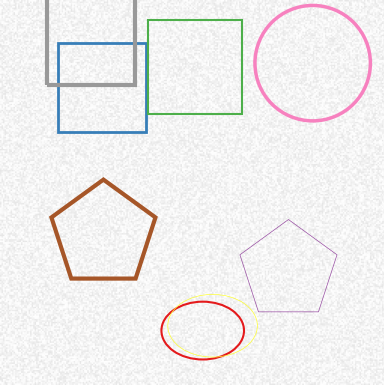[{"shape": "oval", "thickness": 1.5, "radius": 0.54, "center": [0.527, 0.141]}, {"shape": "square", "thickness": 2, "radius": 0.58, "center": [0.265, 0.773]}, {"shape": "square", "thickness": 1.5, "radius": 0.61, "center": [0.507, 0.827]}, {"shape": "pentagon", "thickness": 0.5, "radius": 0.66, "center": [0.749, 0.297]}, {"shape": "oval", "thickness": 0.5, "radius": 0.58, "center": [0.552, 0.154]}, {"shape": "pentagon", "thickness": 3, "radius": 0.71, "center": [0.269, 0.391]}, {"shape": "circle", "thickness": 2.5, "radius": 0.75, "center": [0.812, 0.836]}, {"shape": "square", "thickness": 3, "radius": 0.57, "center": [0.237, 0.893]}]